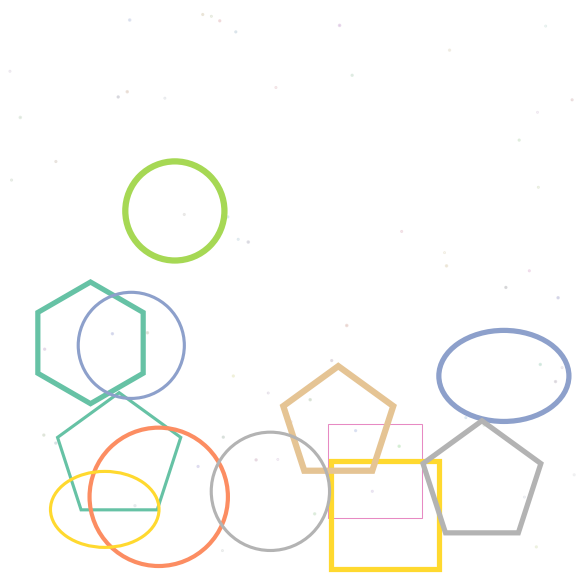[{"shape": "hexagon", "thickness": 2.5, "radius": 0.53, "center": [0.157, 0.405]}, {"shape": "pentagon", "thickness": 1.5, "radius": 0.56, "center": [0.206, 0.207]}, {"shape": "circle", "thickness": 2, "radius": 0.6, "center": [0.275, 0.139]}, {"shape": "oval", "thickness": 2.5, "radius": 0.56, "center": [0.873, 0.348]}, {"shape": "circle", "thickness": 1.5, "radius": 0.46, "center": [0.227, 0.401]}, {"shape": "square", "thickness": 0.5, "radius": 0.41, "center": [0.65, 0.184]}, {"shape": "circle", "thickness": 3, "radius": 0.43, "center": [0.303, 0.634]}, {"shape": "oval", "thickness": 1.5, "radius": 0.47, "center": [0.181, 0.117]}, {"shape": "square", "thickness": 2.5, "radius": 0.47, "center": [0.667, 0.107]}, {"shape": "pentagon", "thickness": 3, "radius": 0.5, "center": [0.586, 0.265]}, {"shape": "circle", "thickness": 1.5, "radius": 0.51, "center": [0.468, 0.148]}, {"shape": "pentagon", "thickness": 2.5, "radius": 0.54, "center": [0.835, 0.163]}]